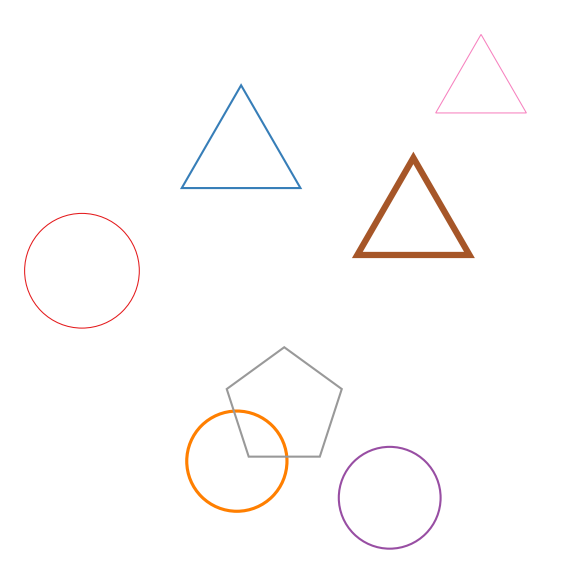[{"shape": "circle", "thickness": 0.5, "radius": 0.5, "center": [0.142, 0.53]}, {"shape": "triangle", "thickness": 1, "radius": 0.59, "center": [0.417, 0.733]}, {"shape": "circle", "thickness": 1, "radius": 0.44, "center": [0.675, 0.137]}, {"shape": "circle", "thickness": 1.5, "radius": 0.43, "center": [0.41, 0.201]}, {"shape": "triangle", "thickness": 3, "radius": 0.56, "center": [0.716, 0.614]}, {"shape": "triangle", "thickness": 0.5, "radius": 0.45, "center": [0.833, 0.849]}, {"shape": "pentagon", "thickness": 1, "radius": 0.52, "center": [0.492, 0.293]}]